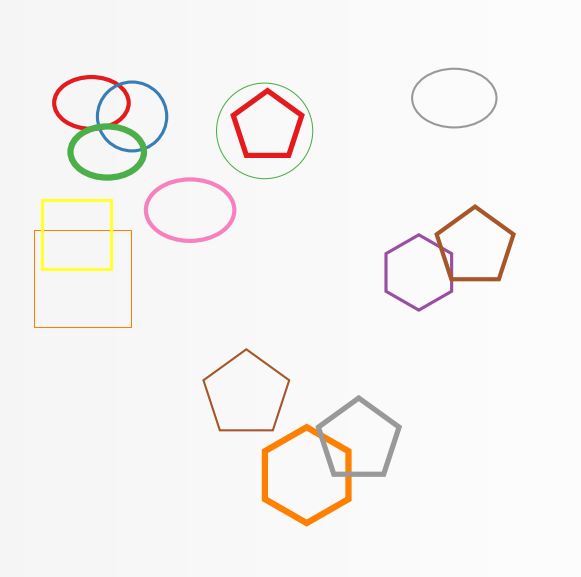[{"shape": "pentagon", "thickness": 2.5, "radius": 0.31, "center": [0.46, 0.78]}, {"shape": "oval", "thickness": 2, "radius": 0.32, "center": [0.157, 0.821]}, {"shape": "circle", "thickness": 1.5, "radius": 0.3, "center": [0.227, 0.797]}, {"shape": "circle", "thickness": 0.5, "radius": 0.41, "center": [0.455, 0.772]}, {"shape": "oval", "thickness": 3, "radius": 0.32, "center": [0.184, 0.736]}, {"shape": "hexagon", "thickness": 1.5, "radius": 0.33, "center": [0.721, 0.527]}, {"shape": "hexagon", "thickness": 3, "radius": 0.42, "center": [0.528, 0.176]}, {"shape": "square", "thickness": 0.5, "radius": 0.42, "center": [0.142, 0.517]}, {"shape": "square", "thickness": 1.5, "radius": 0.3, "center": [0.132, 0.593]}, {"shape": "pentagon", "thickness": 1, "radius": 0.39, "center": [0.424, 0.317]}, {"shape": "pentagon", "thickness": 2, "radius": 0.35, "center": [0.817, 0.572]}, {"shape": "oval", "thickness": 2, "radius": 0.38, "center": [0.327, 0.635]}, {"shape": "pentagon", "thickness": 2.5, "radius": 0.36, "center": [0.617, 0.237]}, {"shape": "oval", "thickness": 1, "radius": 0.36, "center": [0.782, 0.829]}]